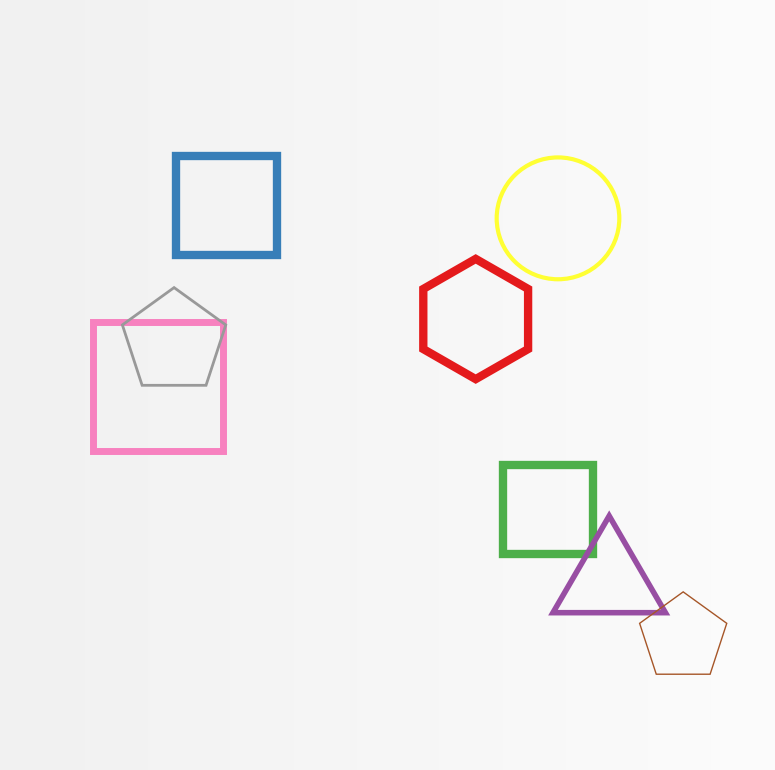[{"shape": "hexagon", "thickness": 3, "radius": 0.39, "center": [0.614, 0.586]}, {"shape": "square", "thickness": 3, "radius": 0.32, "center": [0.293, 0.733]}, {"shape": "square", "thickness": 3, "radius": 0.29, "center": [0.707, 0.339]}, {"shape": "triangle", "thickness": 2, "radius": 0.42, "center": [0.786, 0.246]}, {"shape": "circle", "thickness": 1.5, "radius": 0.4, "center": [0.72, 0.716]}, {"shape": "pentagon", "thickness": 0.5, "radius": 0.3, "center": [0.882, 0.172]}, {"shape": "square", "thickness": 2.5, "radius": 0.42, "center": [0.204, 0.498]}, {"shape": "pentagon", "thickness": 1, "radius": 0.35, "center": [0.225, 0.556]}]